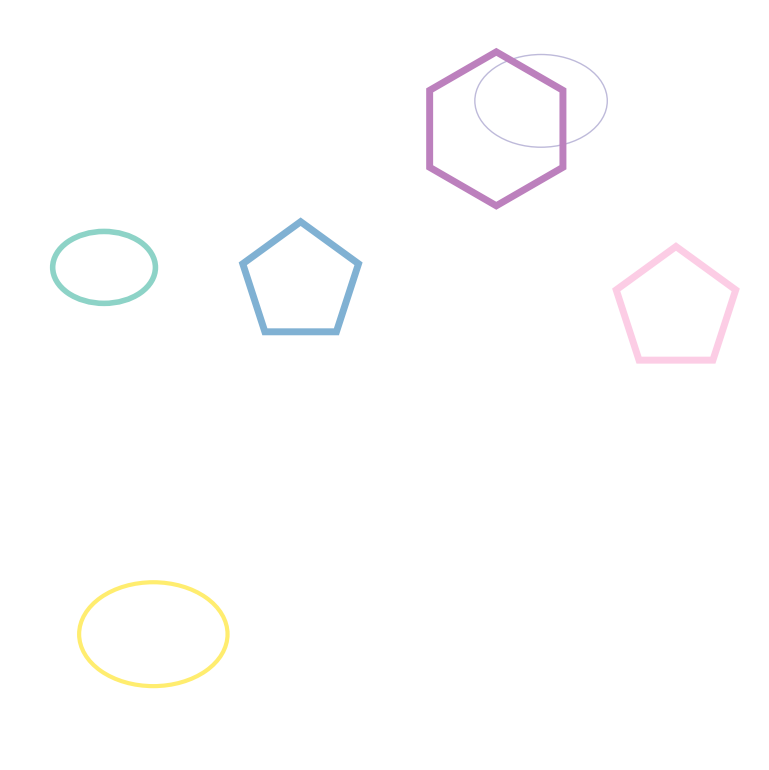[{"shape": "oval", "thickness": 2, "radius": 0.33, "center": [0.135, 0.653]}, {"shape": "oval", "thickness": 0.5, "radius": 0.43, "center": [0.703, 0.869]}, {"shape": "pentagon", "thickness": 2.5, "radius": 0.4, "center": [0.39, 0.633]}, {"shape": "pentagon", "thickness": 2.5, "radius": 0.41, "center": [0.878, 0.598]}, {"shape": "hexagon", "thickness": 2.5, "radius": 0.5, "center": [0.645, 0.833]}, {"shape": "oval", "thickness": 1.5, "radius": 0.48, "center": [0.199, 0.176]}]